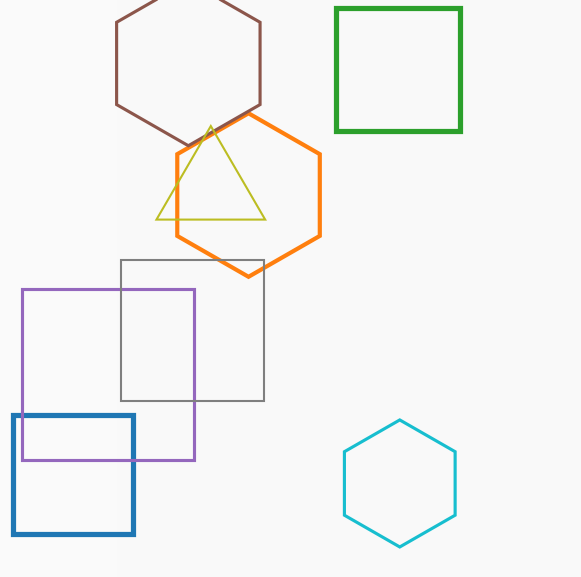[{"shape": "square", "thickness": 2.5, "radius": 0.52, "center": [0.125, 0.177]}, {"shape": "hexagon", "thickness": 2, "radius": 0.71, "center": [0.428, 0.661]}, {"shape": "square", "thickness": 2.5, "radius": 0.53, "center": [0.685, 0.879]}, {"shape": "square", "thickness": 1.5, "radius": 0.74, "center": [0.186, 0.35]}, {"shape": "hexagon", "thickness": 1.5, "radius": 0.71, "center": [0.324, 0.889]}, {"shape": "square", "thickness": 1, "radius": 0.61, "center": [0.331, 0.427]}, {"shape": "triangle", "thickness": 1, "radius": 0.54, "center": [0.363, 0.673]}, {"shape": "hexagon", "thickness": 1.5, "radius": 0.55, "center": [0.688, 0.162]}]